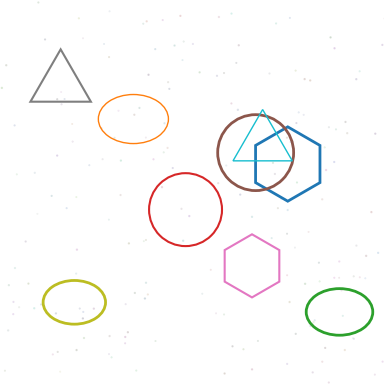[{"shape": "hexagon", "thickness": 2, "radius": 0.48, "center": [0.747, 0.574]}, {"shape": "oval", "thickness": 1, "radius": 0.46, "center": [0.346, 0.691]}, {"shape": "oval", "thickness": 2, "radius": 0.43, "center": [0.882, 0.19]}, {"shape": "circle", "thickness": 1.5, "radius": 0.47, "center": [0.482, 0.455]}, {"shape": "circle", "thickness": 2, "radius": 0.49, "center": [0.664, 0.604]}, {"shape": "hexagon", "thickness": 1.5, "radius": 0.41, "center": [0.655, 0.309]}, {"shape": "triangle", "thickness": 1.5, "radius": 0.45, "center": [0.158, 0.781]}, {"shape": "oval", "thickness": 2, "radius": 0.41, "center": [0.193, 0.215]}, {"shape": "triangle", "thickness": 1, "radius": 0.44, "center": [0.682, 0.627]}]